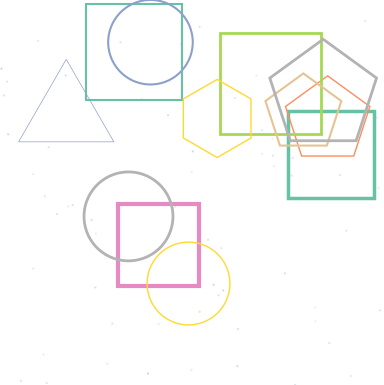[{"shape": "square", "thickness": 1.5, "radius": 0.63, "center": [0.348, 0.865]}, {"shape": "square", "thickness": 2.5, "radius": 0.56, "center": [0.86, 0.599]}, {"shape": "pentagon", "thickness": 1, "radius": 0.58, "center": [0.851, 0.688]}, {"shape": "circle", "thickness": 1.5, "radius": 0.55, "center": [0.391, 0.89]}, {"shape": "triangle", "thickness": 0.5, "radius": 0.71, "center": [0.172, 0.703]}, {"shape": "square", "thickness": 3, "radius": 0.53, "center": [0.411, 0.364]}, {"shape": "square", "thickness": 2, "radius": 0.66, "center": [0.702, 0.783]}, {"shape": "hexagon", "thickness": 1, "radius": 0.51, "center": [0.564, 0.692]}, {"shape": "circle", "thickness": 1, "radius": 0.54, "center": [0.49, 0.264]}, {"shape": "pentagon", "thickness": 1.5, "radius": 0.52, "center": [0.788, 0.706]}, {"shape": "circle", "thickness": 2, "radius": 0.58, "center": [0.334, 0.438]}, {"shape": "pentagon", "thickness": 2, "radius": 0.73, "center": [0.839, 0.752]}]